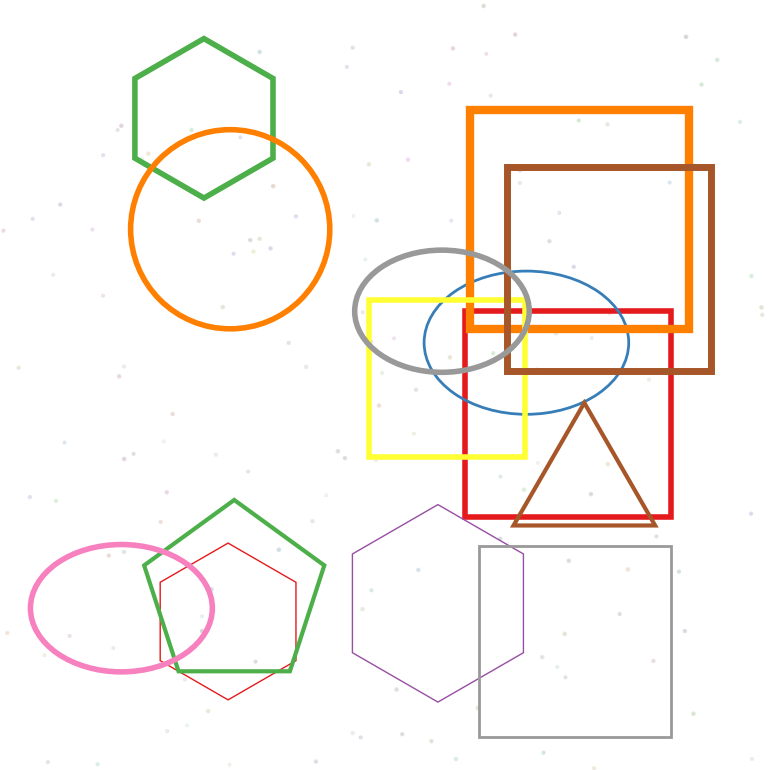[{"shape": "square", "thickness": 2, "radius": 0.67, "center": [0.737, 0.462]}, {"shape": "hexagon", "thickness": 0.5, "radius": 0.51, "center": [0.296, 0.193]}, {"shape": "oval", "thickness": 1, "radius": 0.66, "center": [0.684, 0.555]}, {"shape": "pentagon", "thickness": 1.5, "radius": 0.62, "center": [0.304, 0.228]}, {"shape": "hexagon", "thickness": 2, "radius": 0.52, "center": [0.265, 0.846]}, {"shape": "hexagon", "thickness": 0.5, "radius": 0.64, "center": [0.569, 0.216]}, {"shape": "circle", "thickness": 2, "radius": 0.65, "center": [0.299, 0.702]}, {"shape": "square", "thickness": 3, "radius": 0.71, "center": [0.752, 0.715]}, {"shape": "square", "thickness": 2, "radius": 0.51, "center": [0.58, 0.508]}, {"shape": "triangle", "thickness": 1.5, "radius": 0.53, "center": [0.759, 0.371]}, {"shape": "square", "thickness": 2.5, "radius": 0.66, "center": [0.791, 0.651]}, {"shape": "oval", "thickness": 2, "radius": 0.59, "center": [0.158, 0.21]}, {"shape": "oval", "thickness": 2, "radius": 0.57, "center": [0.574, 0.596]}, {"shape": "square", "thickness": 1, "radius": 0.62, "center": [0.747, 0.167]}]